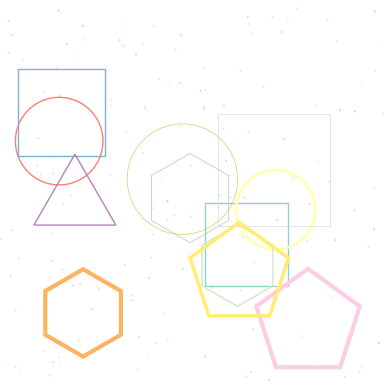[{"shape": "square", "thickness": 1, "radius": 0.54, "center": [0.639, 0.365]}, {"shape": "circle", "thickness": 2, "radius": 0.51, "center": [0.716, 0.455]}, {"shape": "hexagon", "thickness": 0.5, "radius": 0.58, "center": [0.494, 0.486]}, {"shape": "circle", "thickness": 1, "radius": 0.57, "center": [0.154, 0.633]}, {"shape": "square", "thickness": 1, "radius": 0.56, "center": [0.161, 0.707]}, {"shape": "hexagon", "thickness": 3, "radius": 0.57, "center": [0.216, 0.187]}, {"shape": "circle", "thickness": 0.5, "radius": 0.72, "center": [0.474, 0.535]}, {"shape": "pentagon", "thickness": 3, "radius": 0.71, "center": [0.8, 0.16]}, {"shape": "square", "thickness": 0.5, "radius": 0.73, "center": [0.712, 0.559]}, {"shape": "triangle", "thickness": 1, "radius": 0.61, "center": [0.194, 0.477]}, {"shape": "hexagon", "thickness": 1, "radius": 0.53, "center": [0.617, 0.31]}, {"shape": "pentagon", "thickness": 2.5, "radius": 0.67, "center": [0.622, 0.288]}]